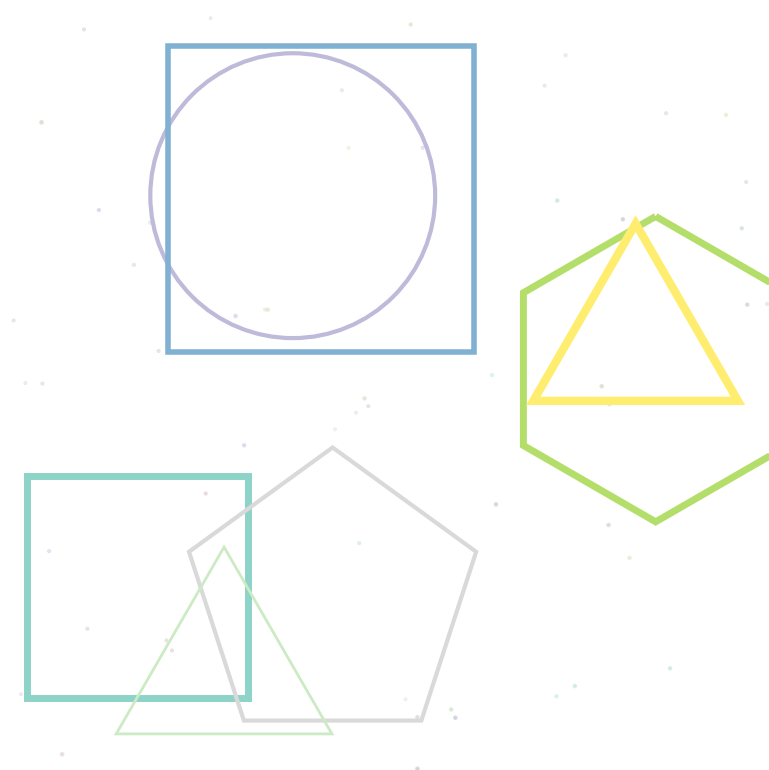[{"shape": "square", "thickness": 2.5, "radius": 0.72, "center": [0.178, 0.238]}, {"shape": "circle", "thickness": 1.5, "radius": 0.92, "center": [0.38, 0.746]}, {"shape": "square", "thickness": 2, "radius": 0.99, "center": [0.417, 0.741]}, {"shape": "hexagon", "thickness": 2.5, "radius": 0.99, "center": [0.852, 0.521]}, {"shape": "pentagon", "thickness": 1.5, "radius": 0.98, "center": [0.432, 0.223]}, {"shape": "triangle", "thickness": 1, "radius": 0.81, "center": [0.291, 0.128]}, {"shape": "triangle", "thickness": 3, "radius": 0.77, "center": [0.826, 0.556]}]